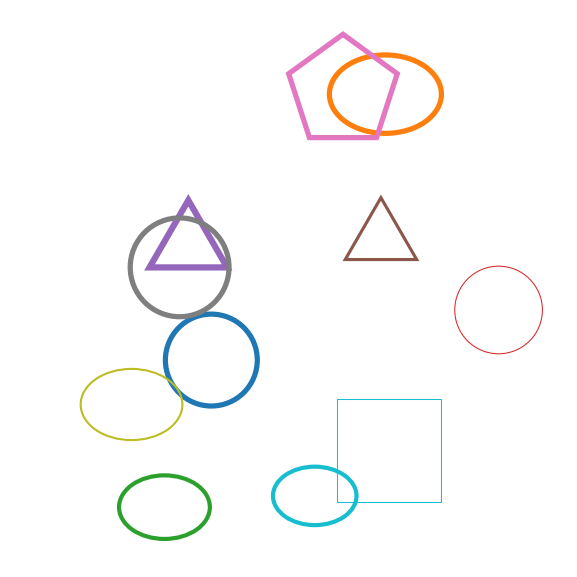[{"shape": "circle", "thickness": 2.5, "radius": 0.4, "center": [0.366, 0.376]}, {"shape": "oval", "thickness": 2.5, "radius": 0.48, "center": [0.667, 0.836]}, {"shape": "oval", "thickness": 2, "radius": 0.39, "center": [0.285, 0.121]}, {"shape": "circle", "thickness": 0.5, "radius": 0.38, "center": [0.863, 0.462]}, {"shape": "triangle", "thickness": 3, "radius": 0.39, "center": [0.326, 0.575]}, {"shape": "triangle", "thickness": 1.5, "radius": 0.36, "center": [0.66, 0.585]}, {"shape": "pentagon", "thickness": 2.5, "radius": 0.49, "center": [0.594, 0.841]}, {"shape": "circle", "thickness": 2.5, "radius": 0.43, "center": [0.311, 0.536]}, {"shape": "oval", "thickness": 1, "radius": 0.44, "center": [0.228, 0.299]}, {"shape": "square", "thickness": 0.5, "radius": 0.45, "center": [0.674, 0.219]}, {"shape": "oval", "thickness": 2, "radius": 0.36, "center": [0.545, 0.14]}]